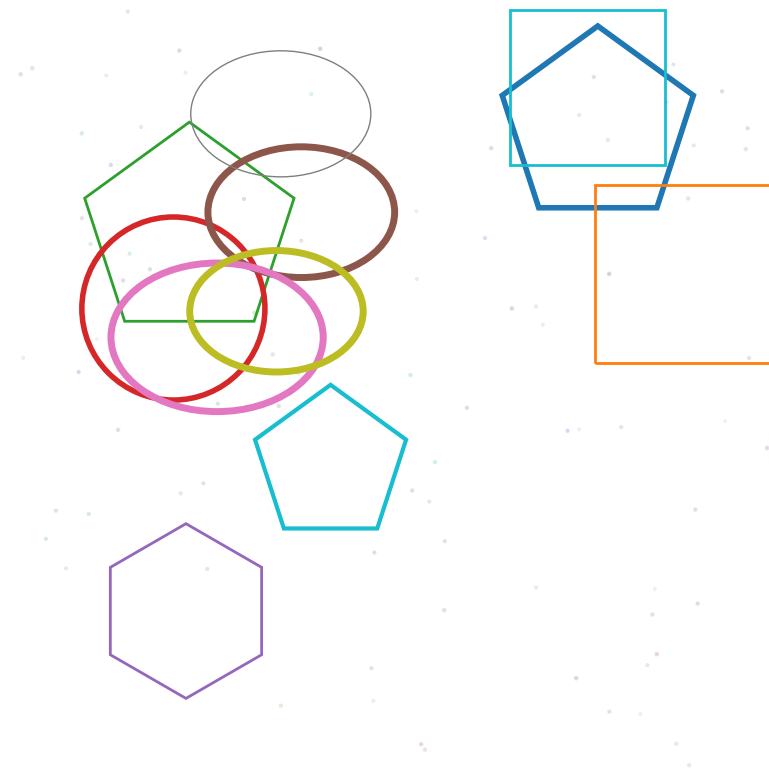[{"shape": "pentagon", "thickness": 2, "radius": 0.65, "center": [0.776, 0.836]}, {"shape": "square", "thickness": 1, "radius": 0.58, "center": [0.889, 0.644]}, {"shape": "pentagon", "thickness": 1, "radius": 0.71, "center": [0.246, 0.698]}, {"shape": "circle", "thickness": 2, "radius": 0.59, "center": [0.225, 0.599]}, {"shape": "hexagon", "thickness": 1, "radius": 0.57, "center": [0.242, 0.206]}, {"shape": "oval", "thickness": 2.5, "radius": 0.61, "center": [0.391, 0.724]}, {"shape": "oval", "thickness": 2.5, "radius": 0.69, "center": [0.282, 0.562]}, {"shape": "oval", "thickness": 0.5, "radius": 0.58, "center": [0.365, 0.852]}, {"shape": "oval", "thickness": 2.5, "radius": 0.56, "center": [0.359, 0.596]}, {"shape": "pentagon", "thickness": 1.5, "radius": 0.52, "center": [0.429, 0.397]}, {"shape": "square", "thickness": 1, "radius": 0.5, "center": [0.762, 0.886]}]